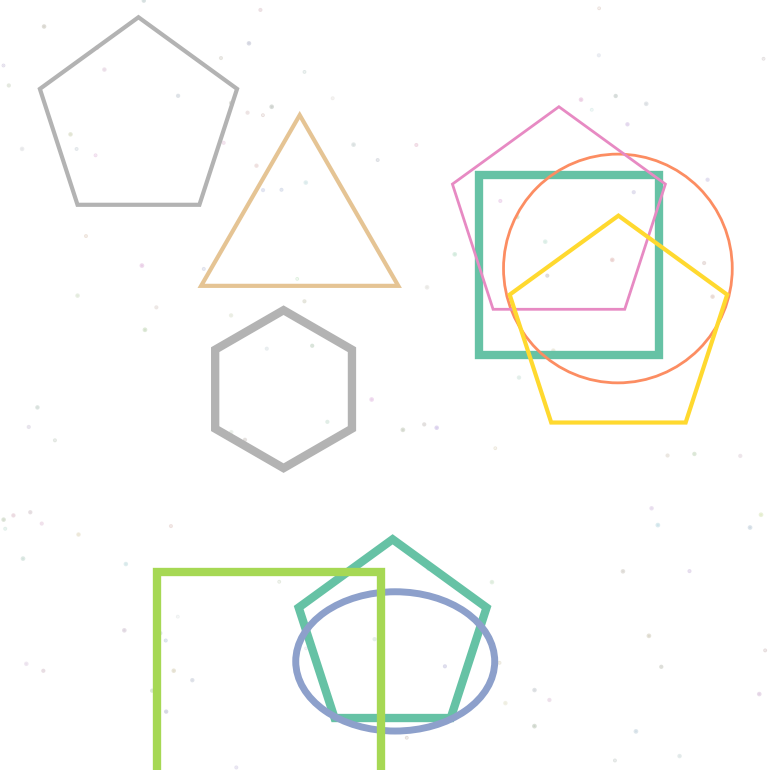[{"shape": "pentagon", "thickness": 3, "radius": 0.64, "center": [0.51, 0.171]}, {"shape": "square", "thickness": 3, "radius": 0.59, "center": [0.739, 0.655]}, {"shape": "circle", "thickness": 1, "radius": 0.74, "center": [0.802, 0.651]}, {"shape": "oval", "thickness": 2.5, "radius": 0.65, "center": [0.513, 0.141]}, {"shape": "pentagon", "thickness": 1, "radius": 0.73, "center": [0.726, 0.716]}, {"shape": "square", "thickness": 3, "radius": 0.73, "center": [0.349, 0.112]}, {"shape": "pentagon", "thickness": 1.5, "radius": 0.74, "center": [0.803, 0.571]}, {"shape": "triangle", "thickness": 1.5, "radius": 0.74, "center": [0.389, 0.703]}, {"shape": "pentagon", "thickness": 1.5, "radius": 0.67, "center": [0.18, 0.843]}, {"shape": "hexagon", "thickness": 3, "radius": 0.51, "center": [0.368, 0.495]}]